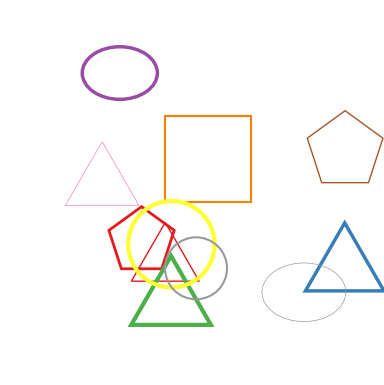[{"shape": "pentagon", "thickness": 2, "radius": 0.45, "center": [0.368, 0.374]}, {"shape": "triangle", "thickness": 1, "radius": 0.51, "center": [0.429, 0.32]}, {"shape": "triangle", "thickness": 2.5, "radius": 0.59, "center": [0.895, 0.303]}, {"shape": "triangle", "thickness": 3, "radius": 0.6, "center": [0.444, 0.216]}, {"shape": "oval", "thickness": 2.5, "radius": 0.49, "center": [0.311, 0.81]}, {"shape": "square", "thickness": 1.5, "radius": 0.56, "center": [0.541, 0.588]}, {"shape": "circle", "thickness": 3, "radius": 0.56, "center": [0.445, 0.366]}, {"shape": "pentagon", "thickness": 1, "radius": 0.52, "center": [0.896, 0.609]}, {"shape": "triangle", "thickness": 0.5, "radius": 0.55, "center": [0.265, 0.521]}, {"shape": "oval", "thickness": 0.5, "radius": 0.54, "center": [0.789, 0.241]}, {"shape": "circle", "thickness": 1.5, "radius": 0.4, "center": [0.509, 0.303]}]